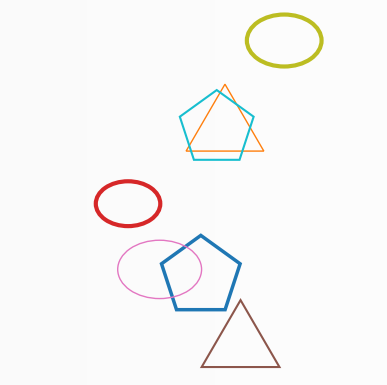[{"shape": "pentagon", "thickness": 2.5, "radius": 0.53, "center": [0.518, 0.282]}, {"shape": "triangle", "thickness": 1, "radius": 0.58, "center": [0.581, 0.665]}, {"shape": "oval", "thickness": 3, "radius": 0.42, "center": [0.33, 0.471]}, {"shape": "triangle", "thickness": 1.5, "radius": 0.58, "center": [0.621, 0.105]}, {"shape": "oval", "thickness": 1, "radius": 0.54, "center": [0.412, 0.3]}, {"shape": "oval", "thickness": 3, "radius": 0.48, "center": [0.733, 0.895]}, {"shape": "pentagon", "thickness": 1.5, "radius": 0.5, "center": [0.559, 0.666]}]